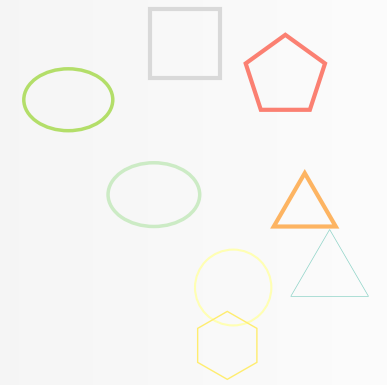[{"shape": "triangle", "thickness": 0.5, "radius": 0.58, "center": [0.851, 0.288]}, {"shape": "circle", "thickness": 1.5, "radius": 0.49, "center": [0.602, 0.253]}, {"shape": "pentagon", "thickness": 3, "radius": 0.54, "center": [0.736, 0.802]}, {"shape": "triangle", "thickness": 3, "radius": 0.46, "center": [0.786, 0.458]}, {"shape": "oval", "thickness": 2.5, "radius": 0.57, "center": [0.176, 0.741]}, {"shape": "square", "thickness": 3, "radius": 0.45, "center": [0.478, 0.886]}, {"shape": "oval", "thickness": 2.5, "radius": 0.59, "center": [0.397, 0.494]}, {"shape": "hexagon", "thickness": 1, "radius": 0.44, "center": [0.587, 0.103]}]